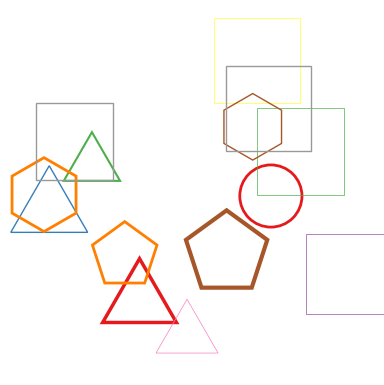[{"shape": "circle", "thickness": 2, "radius": 0.4, "center": [0.704, 0.491]}, {"shape": "triangle", "thickness": 2.5, "radius": 0.55, "center": [0.362, 0.218]}, {"shape": "triangle", "thickness": 1, "radius": 0.58, "center": [0.128, 0.454]}, {"shape": "square", "thickness": 0.5, "radius": 0.57, "center": [0.78, 0.607]}, {"shape": "triangle", "thickness": 1.5, "radius": 0.42, "center": [0.239, 0.572]}, {"shape": "square", "thickness": 0.5, "radius": 0.52, "center": [0.898, 0.289]}, {"shape": "hexagon", "thickness": 2, "radius": 0.48, "center": [0.114, 0.494]}, {"shape": "pentagon", "thickness": 2, "radius": 0.44, "center": [0.324, 0.336]}, {"shape": "square", "thickness": 0.5, "radius": 0.55, "center": [0.668, 0.842]}, {"shape": "pentagon", "thickness": 3, "radius": 0.56, "center": [0.589, 0.343]}, {"shape": "hexagon", "thickness": 1, "radius": 0.43, "center": [0.656, 0.671]}, {"shape": "triangle", "thickness": 0.5, "radius": 0.47, "center": [0.486, 0.13]}, {"shape": "square", "thickness": 1, "radius": 0.5, "center": [0.193, 0.633]}, {"shape": "square", "thickness": 1, "radius": 0.55, "center": [0.697, 0.718]}]